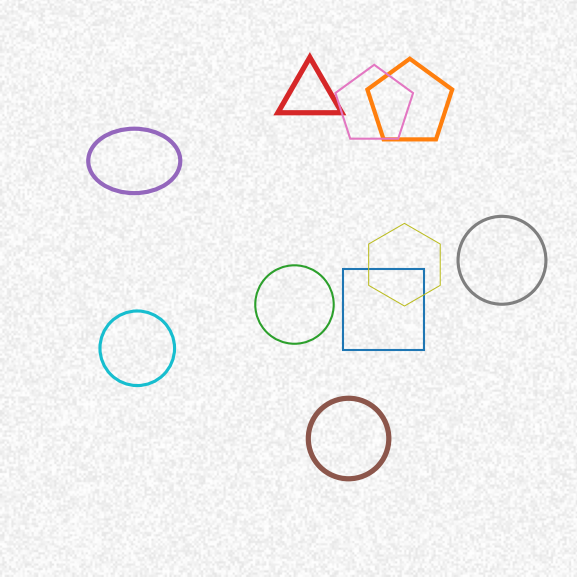[{"shape": "square", "thickness": 1, "radius": 0.35, "center": [0.664, 0.463]}, {"shape": "pentagon", "thickness": 2, "radius": 0.39, "center": [0.71, 0.82]}, {"shape": "circle", "thickness": 1, "radius": 0.34, "center": [0.51, 0.472]}, {"shape": "triangle", "thickness": 2.5, "radius": 0.32, "center": [0.537, 0.836]}, {"shape": "oval", "thickness": 2, "radius": 0.4, "center": [0.232, 0.721]}, {"shape": "circle", "thickness": 2.5, "radius": 0.35, "center": [0.604, 0.24]}, {"shape": "pentagon", "thickness": 1, "radius": 0.35, "center": [0.648, 0.816]}, {"shape": "circle", "thickness": 1.5, "radius": 0.38, "center": [0.869, 0.548]}, {"shape": "hexagon", "thickness": 0.5, "radius": 0.36, "center": [0.7, 0.541]}, {"shape": "circle", "thickness": 1.5, "radius": 0.32, "center": [0.238, 0.396]}]